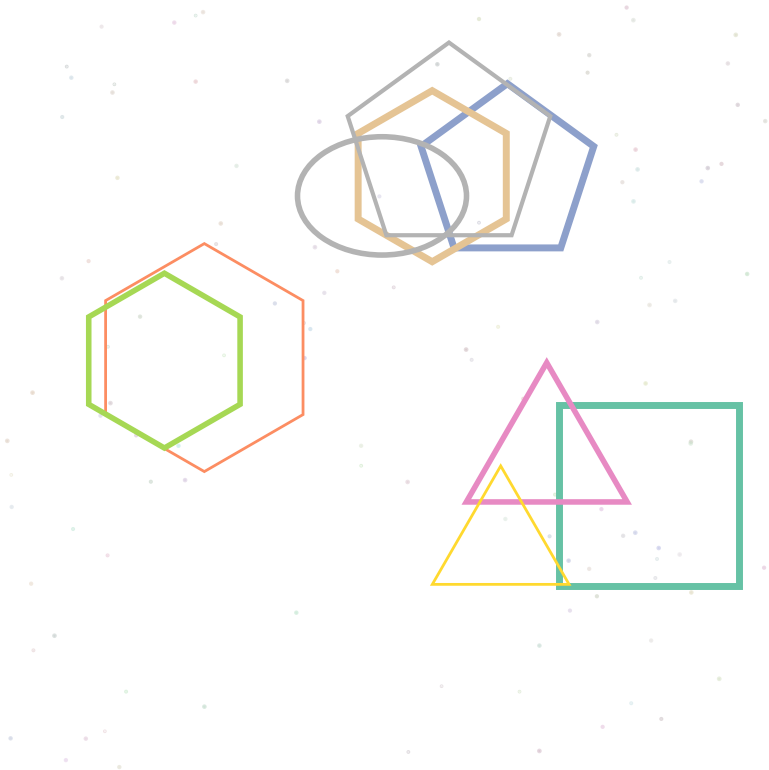[{"shape": "square", "thickness": 2.5, "radius": 0.59, "center": [0.843, 0.356]}, {"shape": "hexagon", "thickness": 1, "radius": 0.74, "center": [0.265, 0.536]}, {"shape": "pentagon", "thickness": 2.5, "radius": 0.59, "center": [0.659, 0.773]}, {"shape": "triangle", "thickness": 2, "radius": 0.6, "center": [0.71, 0.408]}, {"shape": "hexagon", "thickness": 2, "radius": 0.57, "center": [0.214, 0.532]}, {"shape": "triangle", "thickness": 1, "radius": 0.51, "center": [0.65, 0.292]}, {"shape": "hexagon", "thickness": 2.5, "radius": 0.56, "center": [0.561, 0.771]}, {"shape": "pentagon", "thickness": 1.5, "radius": 0.69, "center": [0.583, 0.806]}, {"shape": "oval", "thickness": 2, "radius": 0.55, "center": [0.496, 0.746]}]